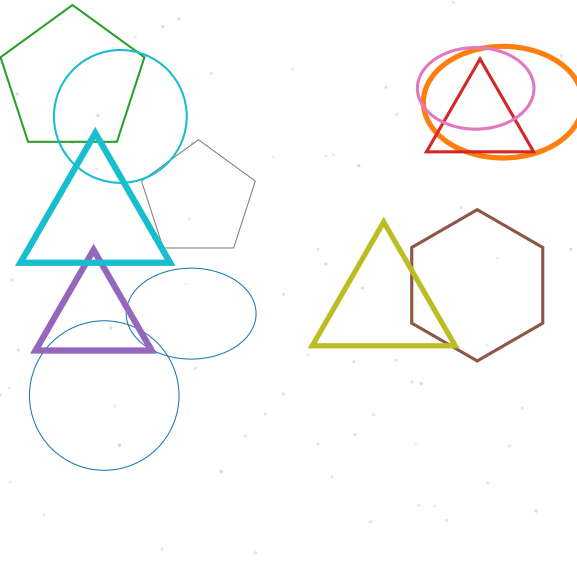[{"shape": "circle", "thickness": 0.5, "radius": 0.65, "center": [0.181, 0.314]}, {"shape": "oval", "thickness": 0.5, "radius": 0.56, "center": [0.331, 0.456]}, {"shape": "oval", "thickness": 2.5, "radius": 0.69, "center": [0.871, 0.822]}, {"shape": "pentagon", "thickness": 1, "radius": 0.65, "center": [0.126, 0.86]}, {"shape": "triangle", "thickness": 1.5, "radius": 0.54, "center": [0.831, 0.79]}, {"shape": "triangle", "thickness": 3, "radius": 0.58, "center": [0.162, 0.45]}, {"shape": "hexagon", "thickness": 1.5, "radius": 0.65, "center": [0.826, 0.505]}, {"shape": "oval", "thickness": 1.5, "radius": 0.5, "center": [0.824, 0.846]}, {"shape": "pentagon", "thickness": 0.5, "radius": 0.52, "center": [0.344, 0.654]}, {"shape": "triangle", "thickness": 2.5, "radius": 0.71, "center": [0.664, 0.472]}, {"shape": "circle", "thickness": 1, "radius": 0.57, "center": [0.208, 0.798]}, {"shape": "triangle", "thickness": 3, "radius": 0.75, "center": [0.165, 0.619]}]